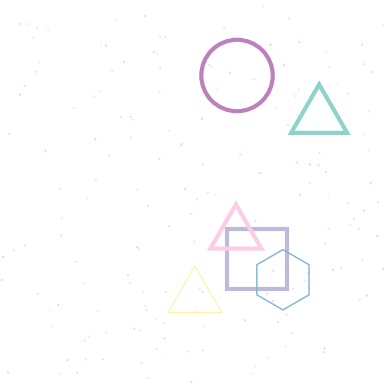[{"shape": "triangle", "thickness": 3, "radius": 0.42, "center": [0.829, 0.697]}, {"shape": "square", "thickness": 3, "radius": 0.39, "center": [0.668, 0.327]}, {"shape": "hexagon", "thickness": 1, "radius": 0.39, "center": [0.735, 0.273]}, {"shape": "triangle", "thickness": 3, "radius": 0.38, "center": [0.613, 0.393]}, {"shape": "circle", "thickness": 3, "radius": 0.46, "center": [0.616, 0.804]}, {"shape": "triangle", "thickness": 0.5, "radius": 0.41, "center": [0.506, 0.228]}]